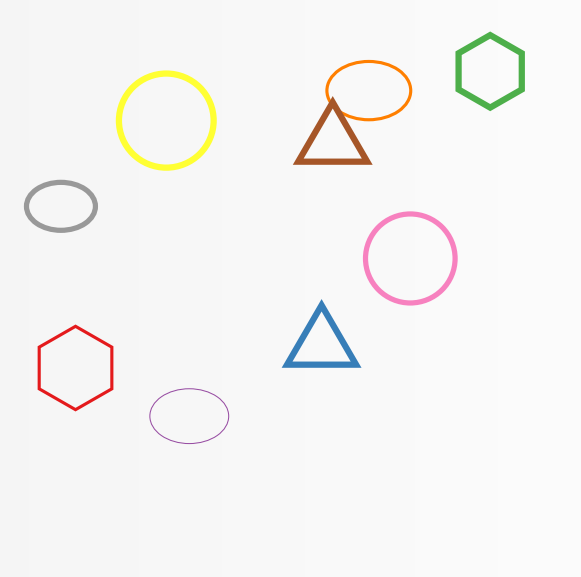[{"shape": "hexagon", "thickness": 1.5, "radius": 0.36, "center": [0.13, 0.362]}, {"shape": "triangle", "thickness": 3, "radius": 0.34, "center": [0.553, 0.402]}, {"shape": "hexagon", "thickness": 3, "radius": 0.31, "center": [0.843, 0.876]}, {"shape": "oval", "thickness": 0.5, "radius": 0.34, "center": [0.326, 0.279]}, {"shape": "oval", "thickness": 1.5, "radius": 0.36, "center": [0.635, 0.842]}, {"shape": "circle", "thickness": 3, "radius": 0.41, "center": [0.286, 0.79]}, {"shape": "triangle", "thickness": 3, "radius": 0.34, "center": [0.572, 0.753]}, {"shape": "circle", "thickness": 2.5, "radius": 0.39, "center": [0.706, 0.552]}, {"shape": "oval", "thickness": 2.5, "radius": 0.3, "center": [0.105, 0.642]}]